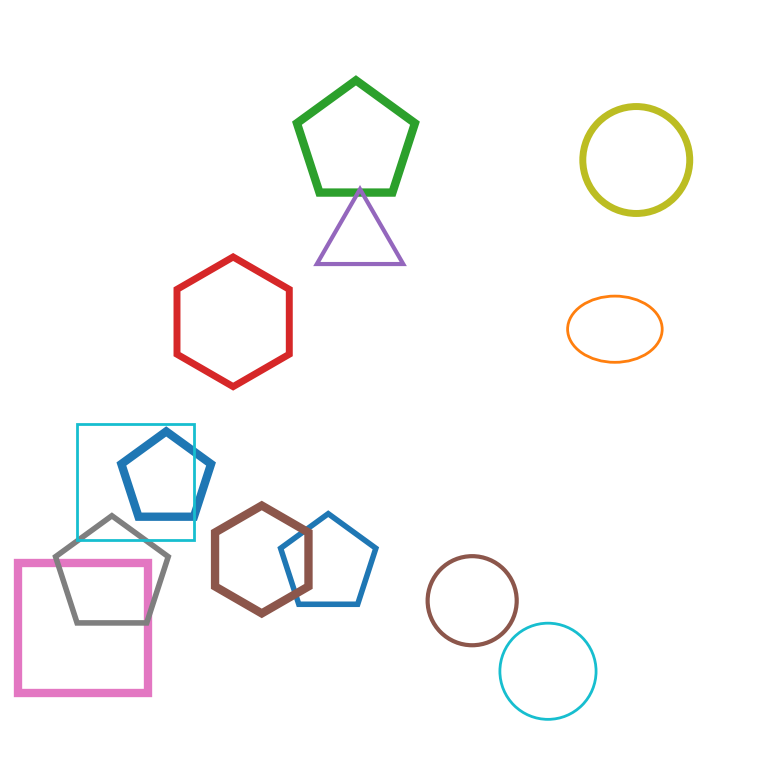[{"shape": "pentagon", "thickness": 3, "radius": 0.31, "center": [0.216, 0.378]}, {"shape": "pentagon", "thickness": 2, "radius": 0.33, "center": [0.426, 0.268]}, {"shape": "oval", "thickness": 1, "radius": 0.31, "center": [0.799, 0.572]}, {"shape": "pentagon", "thickness": 3, "radius": 0.4, "center": [0.462, 0.815]}, {"shape": "hexagon", "thickness": 2.5, "radius": 0.42, "center": [0.303, 0.582]}, {"shape": "triangle", "thickness": 1.5, "radius": 0.32, "center": [0.468, 0.69]}, {"shape": "hexagon", "thickness": 3, "radius": 0.35, "center": [0.34, 0.273]}, {"shape": "circle", "thickness": 1.5, "radius": 0.29, "center": [0.613, 0.22]}, {"shape": "square", "thickness": 3, "radius": 0.42, "center": [0.108, 0.184]}, {"shape": "pentagon", "thickness": 2, "radius": 0.38, "center": [0.145, 0.253]}, {"shape": "circle", "thickness": 2.5, "radius": 0.35, "center": [0.826, 0.792]}, {"shape": "circle", "thickness": 1, "radius": 0.31, "center": [0.712, 0.128]}, {"shape": "square", "thickness": 1, "radius": 0.38, "center": [0.176, 0.374]}]